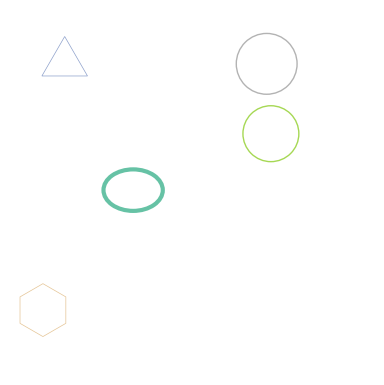[{"shape": "oval", "thickness": 3, "radius": 0.39, "center": [0.346, 0.506]}, {"shape": "triangle", "thickness": 0.5, "radius": 0.34, "center": [0.168, 0.837]}, {"shape": "circle", "thickness": 1, "radius": 0.36, "center": [0.704, 0.653]}, {"shape": "hexagon", "thickness": 0.5, "radius": 0.34, "center": [0.111, 0.195]}, {"shape": "circle", "thickness": 1, "radius": 0.39, "center": [0.693, 0.834]}]